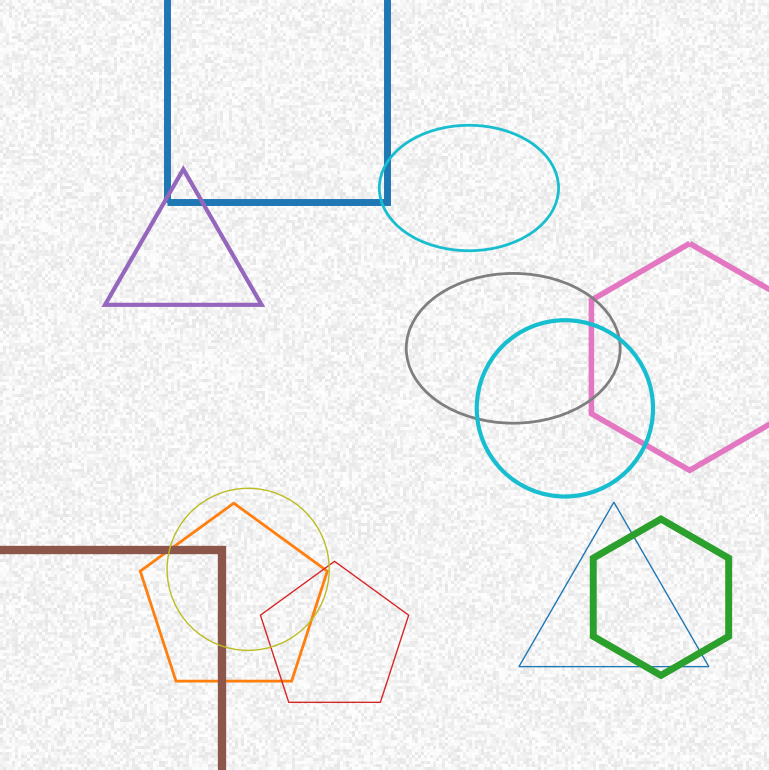[{"shape": "square", "thickness": 2.5, "radius": 0.71, "center": [0.36, 0.881]}, {"shape": "triangle", "thickness": 0.5, "radius": 0.71, "center": [0.797, 0.205]}, {"shape": "pentagon", "thickness": 1, "radius": 0.64, "center": [0.304, 0.219]}, {"shape": "hexagon", "thickness": 2.5, "radius": 0.51, "center": [0.858, 0.224]}, {"shape": "pentagon", "thickness": 0.5, "radius": 0.51, "center": [0.434, 0.17]}, {"shape": "triangle", "thickness": 1.5, "radius": 0.59, "center": [0.238, 0.663]}, {"shape": "square", "thickness": 3, "radius": 0.74, "center": [0.14, 0.137]}, {"shape": "hexagon", "thickness": 2, "radius": 0.74, "center": [0.896, 0.536]}, {"shape": "oval", "thickness": 1, "radius": 0.69, "center": [0.667, 0.548]}, {"shape": "circle", "thickness": 0.5, "radius": 0.53, "center": [0.322, 0.261]}, {"shape": "circle", "thickness": 1.5, "radius": 0.57, "center": [0.734, 0.47]}, {"shape": "oval", "thickness": 1, "radius": 0.58, "center": [0.609, 0.756]}]